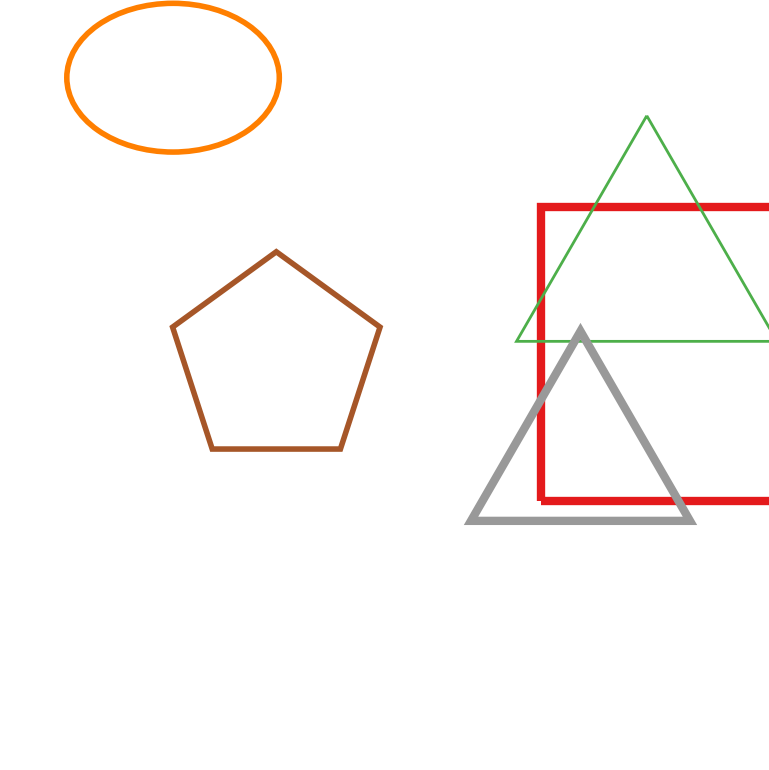[{"shape": "square", "thickness": 3, "radius": 0.95, "center": [0.894, 0.54]}, {"shape": "triangle", "thickness": 1, "radius": 0.98, "center": [0.84, 0.654]}, {"shape": "oval", "thickness": 2, "radius": 0.69, "center": [0.225, 0.899]}, {"shape": "pentagon", "thickness": 2, "radius": 0.71, "center": [0.359, 0.531]}, {"shape": "triangle", "thickness": 3, "radius": 0.82, "center": [0.754, 0.406]}]